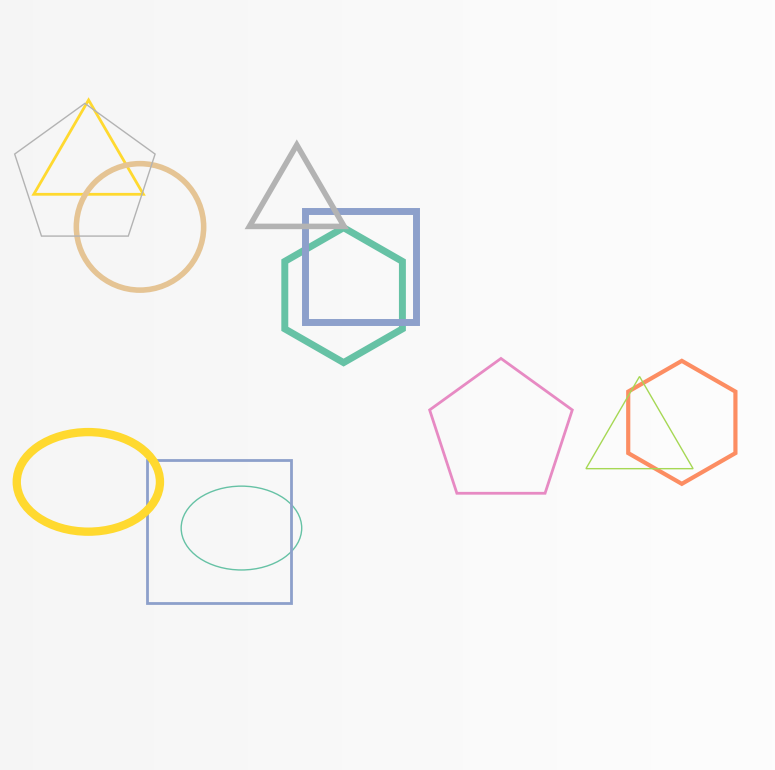[{"shape": "hexagon", "thickness": 2.5, "radius": 0.44, "center": [0.443, 0.617]}, {"shape": "oval", "thickness": 0.5, "radius": 0.39, "center": [0.312, 0.314]}, {"shape": "hexagon", "thickness": 1.5, "radius": 0.4, "center": [0.88, 0.451]}, {"shape": "square", "thickness": 1, "radius": 0.47, "center": [0.282, 0.309]}, {"shape": "square", "thickness": 2.5, "radius": 0.36, "center": [0.465, 0.654]}, {"shape": "pentagon", "thickness": 1, "radius": 0.48, "center": [0.646, 0.438]}, {"shape": "triangle", "thickness": 0.5, "radius": 0.4, "center": [0.825, 0.431]}, {"shape": "triangle", "thickness": 1, "radius": 0.41, "center": [0.114, 0.788]}, {"shape": "oval", "thickness": 3, "radius": 0.46, "center": [0.114, 0.374]}, {"shape": "circle", "thickness": 2, "radius": 0.41, "center": [0.181, 0.705]}, {"shape": "pentagon", "thickness": 0.5, "radius": 0.48, "center": [0.11, 0.77]}, {"shape": "triangle", "thickness": 2, "radius": 0.35, "center": [0.383, 0.741]}]